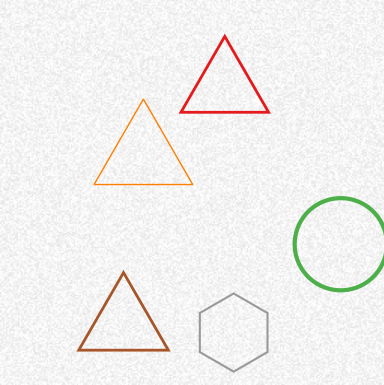[{"shape": "triangle", "thickness": 2, "radius": 0.66, "center": [0.584, 0.774]}, {"shape": "circle", "thickness": 3, "radius": 0.6, "center": [0.885, 0.366]}, {"shape": "triangle", "thickness": 1, "radius": 0.74, "center": [0.372, 0.595]}, {"shape": "triangle", "thickness": 2, "radius": 0.67, "center": [0.321, 0.158]}, {"shape": "hexagon", "thickness": 1.5, "radius": 0.51, "center": [0.607, 0.136]}]